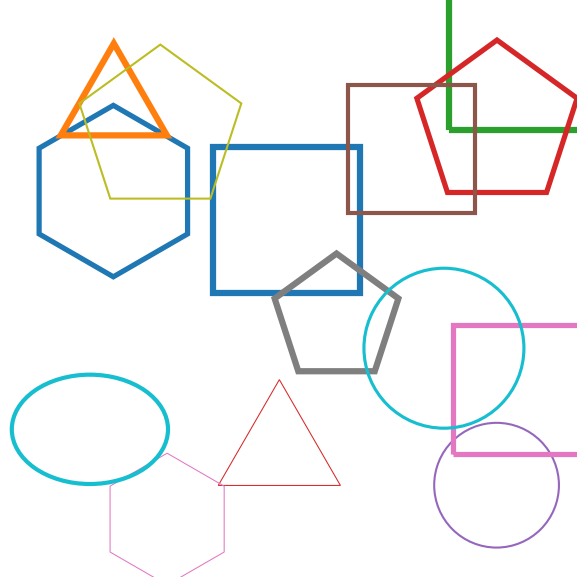[{"shape": "square", "thickness": 3, "radius": 0.64, "center": [0.496, 0.618]}, {"shape": "hexagon", "thickness": 2.5, "radius": 0.74, "center": [0.196, 0.668]}, {"shape": "triangle", "thickness": 3, "radius": 0.53, "center": [0.197, 0.818]}, {"shape": "square", "thickness": 3, "radius": 0.61, "center": [0.899, 0.896]}, {"shape": "pentagon", "thickness": 2.5, "radius": 0.73, "center": [0.861, 0.784]}, {"shape": "triangle", "thickness": 0.5, "radius": 0.61, "center": [0.484, 0.22]}, {"shape": "circle", "thickness": 1, "radius": 0.54, "center": [0.86, 0.159]}, {"shape": "square", "thickness": 2, "radius": 0.55, "center": [0.712, 0.741]}, {"shape": "square", "thickness": 2.5, "radius": 0.56, "center": [0.896, 0.324]}, {"shape": "hexagon", "thickness": 0.5, "radius": 0.57, "center": [0.289, 0.1]}, {"shape": "pentagon", "thickness": 3, "radius": 0.56, "center": [0.583, 0.447]}, {"shape": "pentagon", "thickness": 1, "radius": 0.74, "center": [0.278, 0.775]}, {"shape": "oval", "thickness": 2, "radius": 0.68, "center": [0.156, 0.256]}, {"shape": "circle", "thickness": 1.5, "radius": 0.69, "center": [0.769, 0.396]}]